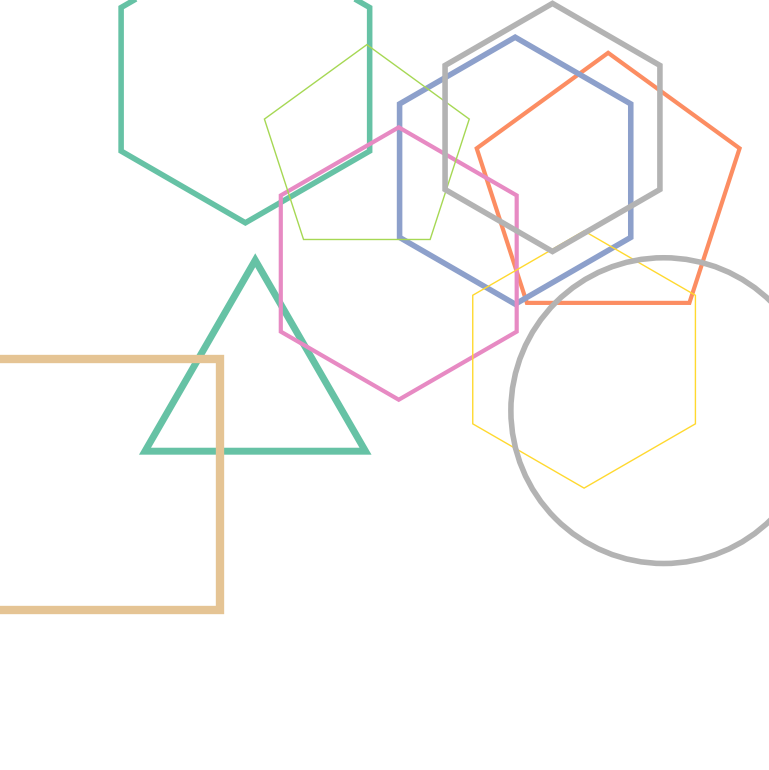[{"shape": "hexagon", "thickness": 2, "radius": 0.93, "center": [0.319, 0.897]}, {"shape": "triangle", "thickness": 2.5, "radius": 0.83, "center": [0.331, 0.497]}, {"shape": "pentagon", "thickness": 1.5, "radius": 0.9, "center": [0.79, 0.752]}, {"shape": "hexagon", "thickness": 2, "radius": 0.87, "center": [0.669, 0.778]}, {"shape": "hexagon", "thickness": 1.5, "radius": 0.88, "center": [0.518, 0.658]}, {"shape": "pentagon", "thickness": 0.5, "radius": 0.7, "center": [0.476, 0.802]}, {"shape": "hexagon", "thickness": 0.5, "radius": 0.83, "center": [0.759, 0.533]}, {"shape": "square", "thickness": 3, "radius": 0.82, "center": [0.122, 0.371]}, {"shape": "hexagon", "thickness": 2, "radius": 0.81, "center": [0.718, 0.834]}, {"shape": "circle", "thickness": 2, "radius": 0.99, "center": [0.862, 0.467]}]